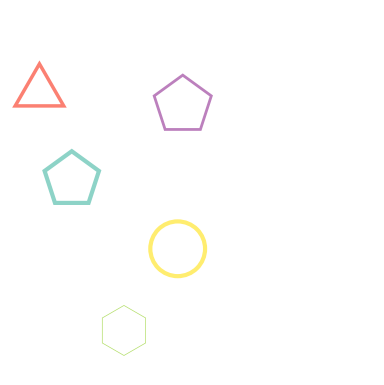[{"shape": "pentagon", "thickness": 3, "radius": 0.37, "center": [0.186, 0.533]}, {"shape": "triangle", "thickness": 2.5, "radius": 0.36, "center": [0.102, 0.761]}, {"shape": "hexagon", "thickness": 0.5, "radius": 0.32, "center": [0.322, 0.142]}, {"shape": "pentagon", "thickness": 2, "radius": 0.39, "center": [0.475, 0.727]}, {"shape": "circle", "thickness": 3, "radius": 0.36, "center": [0.462, 0.354]}]